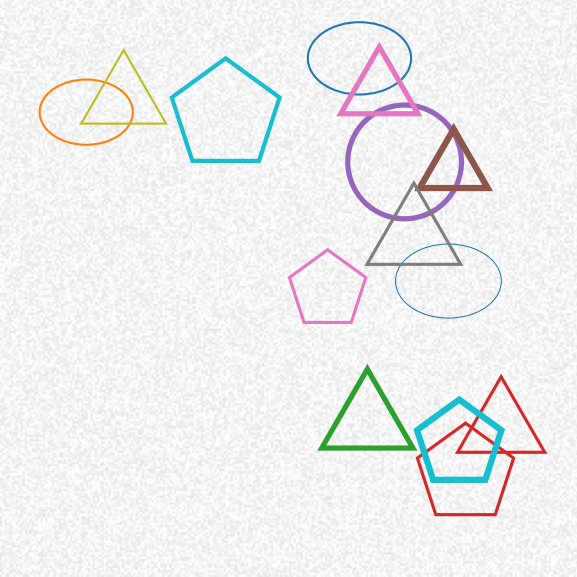[{"shape": "oval", "thickness": 0.5, "radius": 0.46, "center": [0.777, 0.512]}, {"shape": "oval", "thickness": 1, "radius": 0.45, "center": [0.622, 0.898]}, {"shape": "oval", "thickness": 1, "radius": 0.4, "center": [0.149, 0.805]}, {"shape": "triangle", "thickness": 2.5, "radius": 0.46, "center": [0.636, 0.269]}, {"shape": "triangle", "thickness": 1.5, "radius": 0.44, "center": [0.868, 0.26]}, {"shape": "pentagon", "thickness": 1.5, "radius": 0.44, "center": [0.806, 0.179]}, {"shape": "circle", "thickness": 2.5, "radius": 0.49, "center": [0.701, 0.719]}, {"shape": "triangle", "thickness": 3, "radius": 0.34, "center": [0.786, 0.708]}, {"shape": "pentagon", "thickness": 1.5, "radius": 0.35, "center": [0.567, 0.497]}, {"shape": "triangle", "thickness": 2.5, "radius": 0.39, "center": [0.657, 0.841]}, {"shape": "triangle", "thickness": 1.5, "radius": 0.47, "center": [0.717, 0.588]}, {"shape": "triangle", "thickness": 1, "radius": 0.42, "center": [0.214, 0.828]}, {"shape": "pentagon", "thickness": 2, "radius": 0.49, "center": [0.391, 0.8]}, {"shape": "pentagon", "thickness": 3, "radius": 0.38, "center": [0.795, 0.23]}]